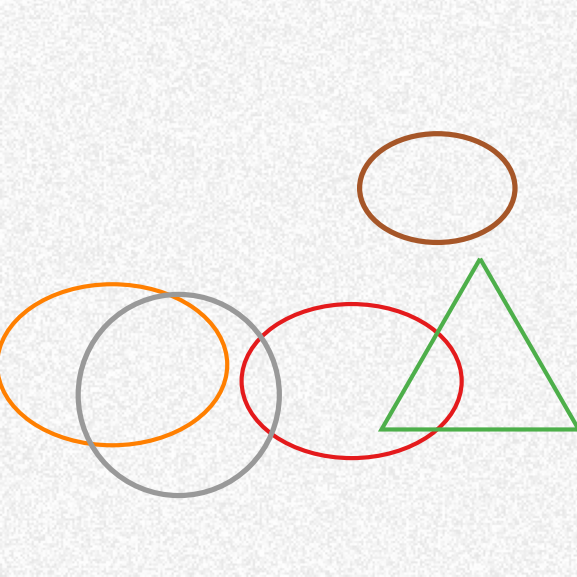[{"shape": "oval", "thickness": 2, "radius": 0.95, "center": [0.609, 0.339]}, {"shape": "triangle", "thickness": 2, "radius": 0.99, "center": [0.831, 0.354]}, {"shape": "oval", "thickness": 2, "radius": 1.0, "center": [0.194, 0.368]}, {"shape": "oval", "thickness": 2.5, "radius": 0.67, "center": [0.757, 0.673]}, {"shape": "circle", "thickness": 2.5, "radius": 0.87, "center": [0.31, 0.315]}]